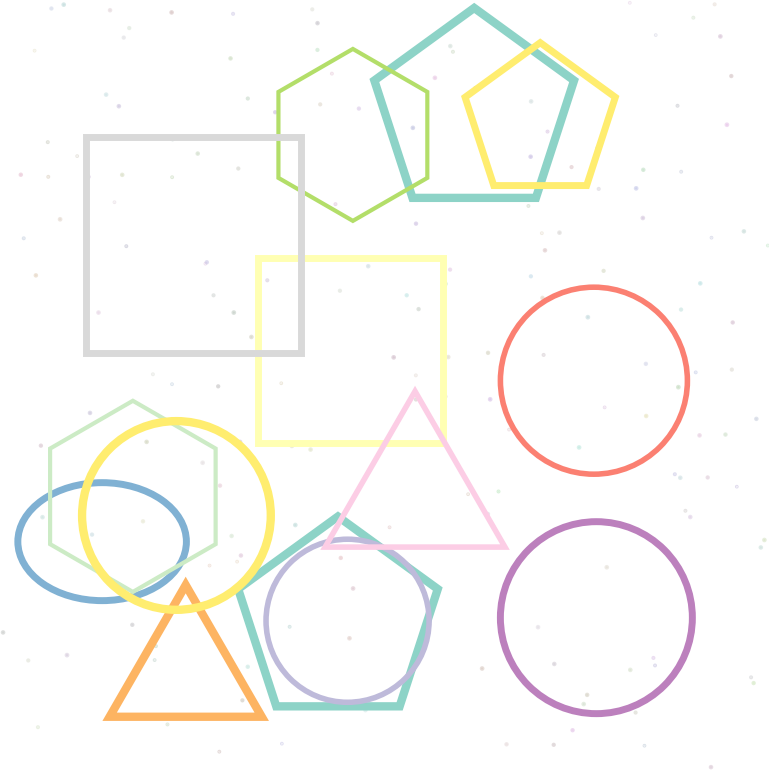[{"shape": "pentagon", "thickness": 3, "radius": 0.68, "center": [0.616, 0.853]}, {"shape": "pentagon", "thickness": 3, "radius": 0.68, "center": [0.439, 0.193]}, {"shape": "square", "thickness": 2.5, "radius": 0.6, "center": [0.455, 0.545]}, {"shape": "circle", "thickness": 2, "radius": 0.53, "center": [0.451, 0.194]}, {"shape": "circle", "thickness": 2, "radius": 0.61, "center": [0.771, 0.506]}, {"shape": "oval", "thickness": 2.5, "radius": 0.55, "center": [0.133, 0.297]}, {"shape": "triangle", "thickness": 3, "radius": 0.57, "center": [0.241, 0.126]}, {"shape": "hexagon", "thickness": 1.5, "radius": 0.56, "center": [0.458, 0.825]}, {"shape": "triangle", "thickness": 2, "radius": 0.67, "center": [0.539, 0.357]}, {"shape": "square", "thickness": 2.5, "radius": 0.7, "center": [0.251, 0.682]}, {"shape": "circle", "thickness": 2.5, "radius": 0.62, "center": [0.775, 0.198]}, {"shape": "hexagon", "thickness": 1.5, "radius": 0.62, "center": [0.173, 0.355]}, {"shape": "pentagon", "thickness": 2.5, "radius": 0.51, "center": [0.702, 0.842]}, {"shape": "circle", "thickness": 3, "radius": 0.61, "center": [0.229, 0.331]}]